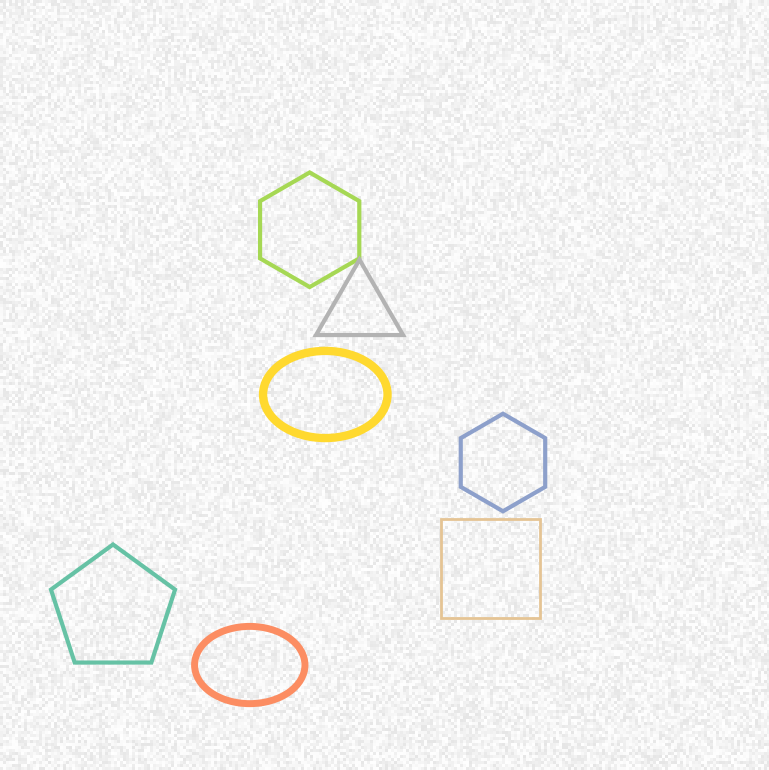[{"shape": "pentagon", "thickness": 1.5, "radius": 0.42, "center": [0.147, 0.208]}, {"shape": "oval", "thickness": 2.5, "radius": 0.36, "center": [0.324, 0.136]}, {"shape": "hexagon", "thickness": 1.5, "radius": 0.32, "center": [0.653, 0.399]}, {"shape": "hexagon", "thickness": 1.5, "radius": 0.37, "center": [0.402, 0.702]}, {"shape": "oval", "thickness": 3, "radius": 0.4, "center": [0.422, 0.488]}, {"shape": "square", "thickness": 1, "radius": 0.32, "center": [0.637, 0.262]}, {"shape": "triangle", "thickness": 1.5, "radius": 0.33, "center": [0.467, 0.598]}]